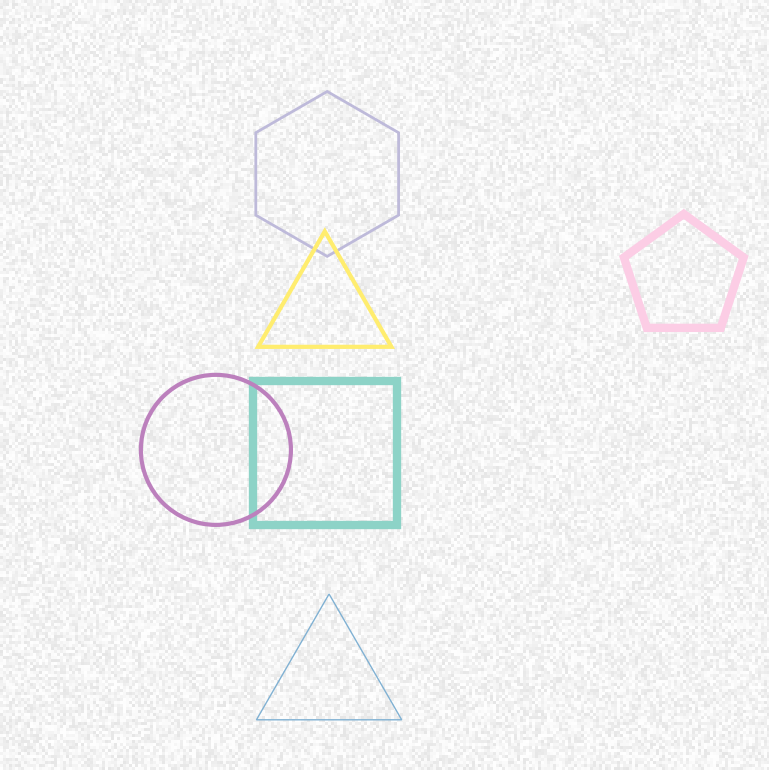[{"shape": "square", "thickness": 3, "radius": 0.47, "center": [0.422, 0.412]}, {"shape": "hexagon", "thickness": 1, "radius": 0.54, "center": [0.425, 0.774]}, {"shape": "triangle", "thickness": 0.5, "radius": 0.54, "center": [0.427, 0.12]}, {"shape": "pentagon", "thickness": 3, "radius": 0.41, "center": [0.888, 0.64]}, {"shape": "circle", "thickness": 1.5, "radius": 0.49, "center": [0.28, 0.416]}, {"shape": "triangle", "thickness": 1.5, "radius": 0.5, "center": [0.422, 0.6]}]